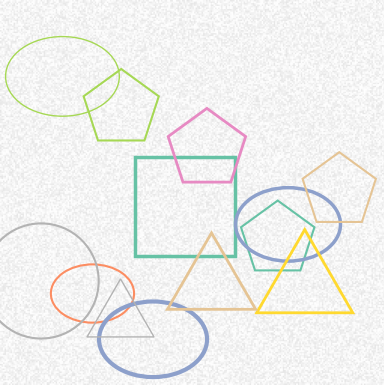[{"shape": "pentagon", "thickness": 1.5, "radius": 0.5, "center": [0.721, 0.379]}, {"shape": "square", "thickness": 2.5, "radius": 0.65, "center": [0.481, 0.464]}, {"shape": "oval", "thickness": 1.5, "radius": 0.54, "center": [0.24, 0.238]}, {"shape": "oval", "thickness": 3, "radius": 0.7, "center": [0.398, 0.119]}, {"shape": "oval", "thickness": 2.5, "radius": 0.68, "center": [0.748, 0.417]}, {"shape": "pentagon", "thickness": 2, "radius": 0.53, "center": [0.537, 0.613]}, {"shape": "pentagon", "thickness": 1.5, "radius": 0.51, "center": [0.315, 0.718]}, {"shape": "oval", "thickness": 1, "radius": 0.74, "center": [0.162, 0.802]}, {"shape": "triangle", "thickness": 2, "radius": 0.72, "center": [0.792, 0.26]}, {"shape": "triangle", "thickness": 2, "radius": 0.66, "center": [0.549, 0.263]}, {"shape": "pentagon", "thickness": 1.5, "radius": 0.5, "center": [0.881, 0.505]}, {"shape": "circle", "thickness": 1.5, "radius": 0.75, "center": [0.107, 0.27]}, {"shape": "triangle", "thickness": 1, "radius": 0.5, "center": [0.313, 0.175]}]